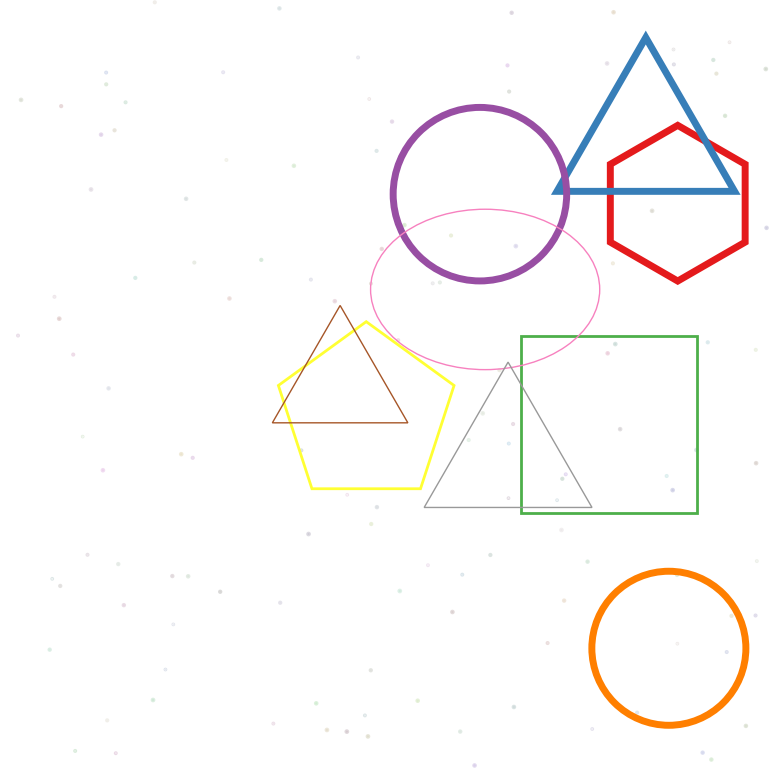[{"shape": "hexagon", "thickness": 2.5, "radius": 0.51, "center": [0.88, 0.736]}, {"shape": "triangle", "thickness": 2.5, "radius": 0.67, "center": [0.839, 0.818]}, {"shape": "square", "thickness": 1, "radius": 0.57, "center": [0.79, 0.449]}, {"shape": "circle", "thickness": 2.5, "radius": 0.56, "center": [0.623, 0.748]}, {"shape": "circle", "thickness": 2.5, "radius": 0.5, "center": [0.869, 0.158]}, {"shape": "pentagon", "thickness": 1, "radius": 0.6, "center": [0.476, 0.462]}, {"shape": "triangle", "thickness": 0.5, "radius": 0.51, "center": [0.442, 0.502]}, {"shape": "oval", "thickness": 0.5, "radius": 0.74, "center": [0.63, 0.624]}, {"shape": "triangle", "thickness": 0.5, "radius": 0.63, "center": [0.66, 0.404]}]